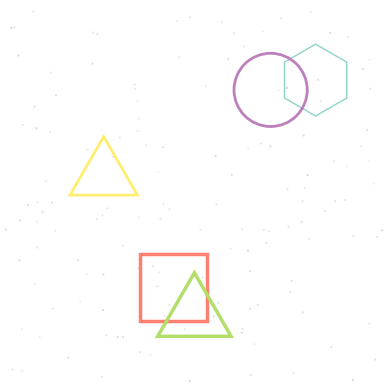[{"shape": "hexagon", "thickness": 1, "radius": 0.47, "center": [0.82, 0.792]}, {"shape": "square", "thickness": 2.5, "radius": 0.44, "center": [0.451, 0.253]}, {"shape": "triangle", "thickness": 2.5, "radius": 0.55, "center": [0.505, 0.181]}, {"shape": "circle", "thickness": 2, "radius": 0.48, "center": [0.703, 0.767]}, {"shape": "triangle", "thickness": 2, "radius": 0.51, "center": [0.269, 0.544]}]